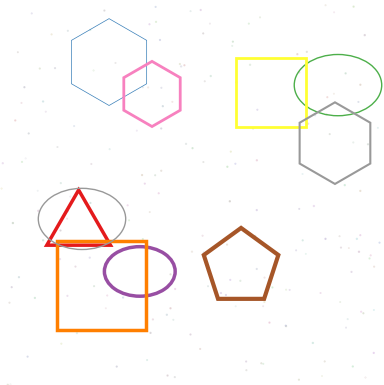[{"shape": "triangle", "thickness": 2.5, "radius": 0.48, "center": [0.204, 0.411]}, {"shape": "hexagon", "thickness": 0.5, "radius": 0.56, "center": [0.283, 0.839]}, {"shape": "oval", "thickness": 1, "radius": 0.57, "center": [0.878, 0.779]}, {"shape": "oval", "thickness": 2.5, "radius": 0.46, "center": [0.363, 0.295]}, {"shape": "square", "thickness": 2.5, "radius": 0.58, "center": [0.264, 0.259]}, {"shape": "square", "thickness": 2, "radius": 0.45, "center": [0.704, 0.76]}, {"shape": "pentagon", "thickness": 3, "radius": 0.51, "center": [0.626, 0.306]}, {"shape": "hexagon", "thickness": 2, "radius": 0.42, "center": [0.395, 0.756]}, {"shape": "hexagon", "thickness": 1.5, "radius": 0.53, "center": [0.87, 0.628]}, {"shape": "oval", "thickness": 1, "radius": 0.57, "center": [0.213, 0.431]}]